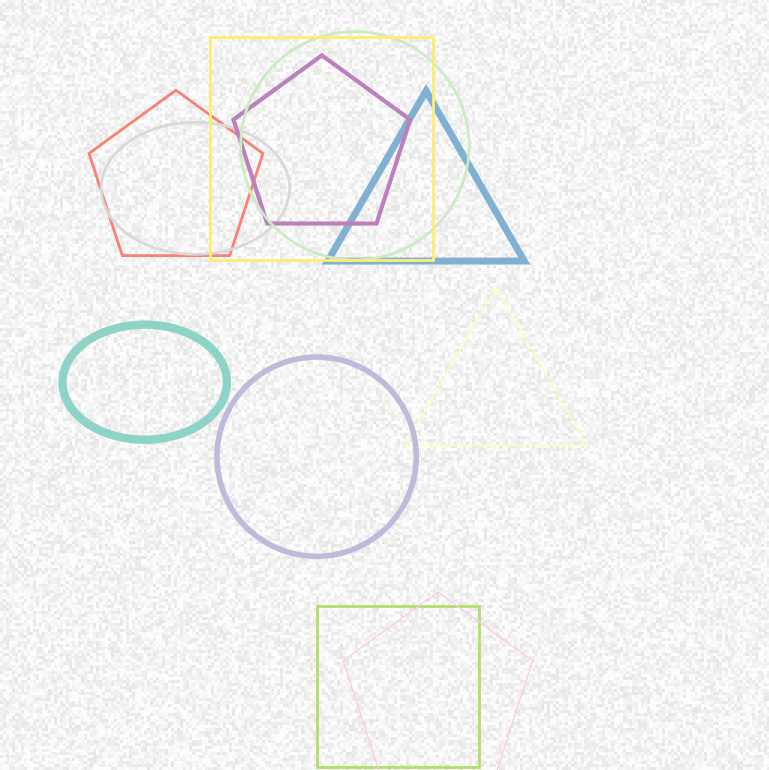[{"shape": "oval", "thickness": 3, "radius": 0.53, "center": [0.188, 0.504]}, {"shape": "triangle", "thickness": 0.5, "radius": 0.68, "center": [0.644, 0.49]}, {"shape": "circle", "thickness": 2, "radius": 0.65, "center": [0.411, 0.407]}, {"shape": "pentagon", "thickness": 1, "radius": 0.59, "center": [0.229, 0.764]}, {"shape": "triangle", "thickness": 2.5, "radius": 0.74, "center": [0.553, 0.735]}, {"shape": "square", "thickness": 1, "radius": 0.52, "center": [0.517, 0.108]}, {"shape": "pentagon", "thickness": 0.5, "radius": 0.65, "center": [0.569, 0.102]}, {"shape": "oval", "thickness": 1, "radius": 0.61, "center": [0.254, 0.755]}, {"shape": "pentagon", "thickness": 1.5, "radius": 0.6, "center": [0.418, 0.807]}, {"shape": "circle", "thickness": 1, "radius": 0.74, "center": [0.461, 0.811]}, {"shape": "square", "thickness": 1, "radius": 0.72, "center": [0.418, 0.807]}]